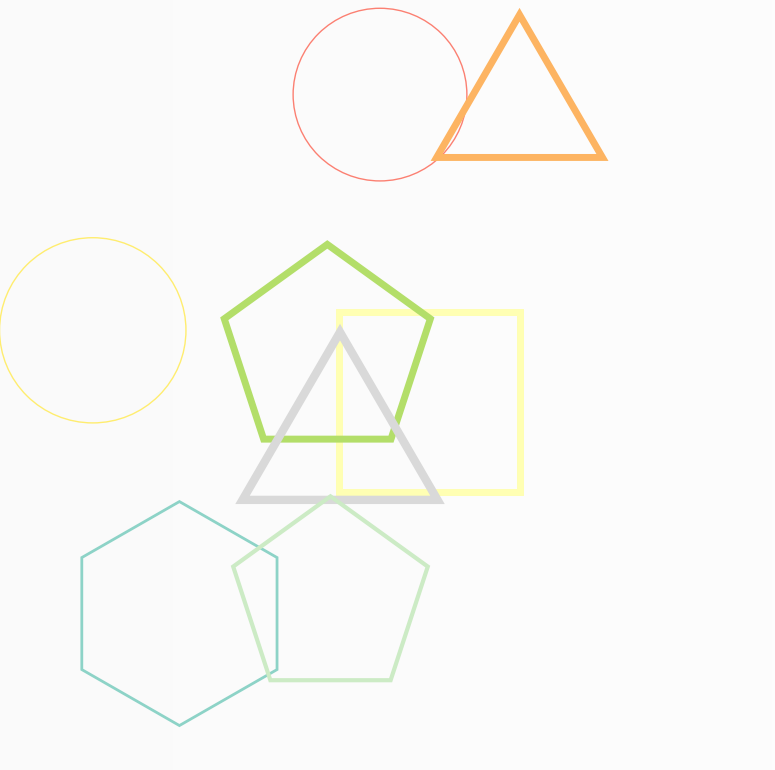[{"shape": "hexagon", "thickness": 1, "radius": 0.73, "center": [0.232, 0.203]}, {"shape": "square", "thickness": 2.5, "radius": 0.58, "center": [0.554, 0.478]}, {"shape": "circle", "thickness": 0.5, "radius": 0.56, "center": [0.49, 0.877]}, {"shape": "triangle", "thickness": 2.5, "radius": 0.62, "center": [0.67, 0.857]}, {"shape": "pentagon", "thickness": 2.5, "radius": 0.7, "center": [0.422, 0.543]}, {"shape": "triangle", "thickness": 3, "radius": 0.73, "center": [0.439, 0.423]}, {"shape": "pentagon", "thickness": 1.5, "radius": 0.66, "center": [0.426, 0.223]}, {"shape": "circle", "thickness": 0.5, "radius": 0.6, "center": [0.12, 0.571]}]